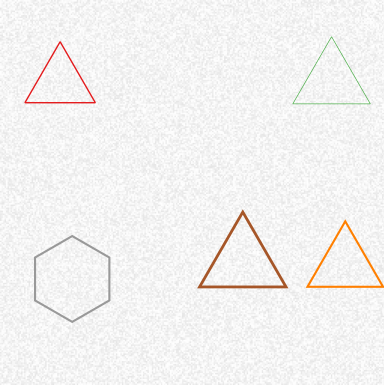[{"shape": "triangle", "thickness": 1, "radius": 0.53, "center": [0.156, 0.786]}, {"shape": "triangle", "thickness": 0.5, "radius": 0.58, "center": [0.861, 0.788]}, {"shape": "triangle", "thickness": 1.5, "radius": 0.57, "center": [0.897, 0.312]}, {"shape": "triangle", "thickness": 2, "radius": 0.65, "center": [0.631, 0.32]}, {"shape": "hexagon", "thickness": 1.5, "radius": 0.56, "center": [0.188, 0.275]}]